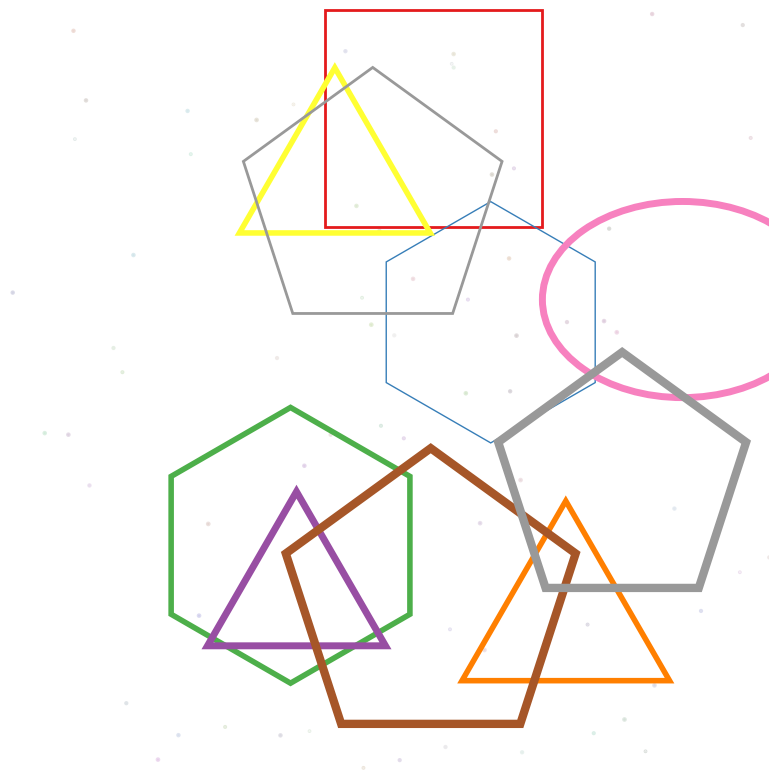[{"shape": "square", "thickness": 1, "radius": 0.7, "center": [0.563, 0.846]}, {"shape": "hexagon", "thickness": 0.5, "radius": 0.78, "center": [0.637, 0.581]}, {"shape": "hexagon", "thickness": 2, "radius": 0.9, "center": [0.377, 0.292]}, {"shape": "triangle", "thickness": 2.5, "radius": 0.67, "center": [0.385, 0.228]}, {"shape": "triangle", "thickness": 2, "radius": 0.78, "center": [0.735, 0.194]}, {"shape": "triangle", "thickness": 2, "radius": 0.72, "center": [0.435, 0.769]}, {"shape": "pentagon", "thickness": 3, "radius": 0.99, "center": [0.559, 0.22]}, {"shape": "oval", "thickness": 2.5, "radius": 0.91, "center": [0.886, 0.611]}, {"shape": "pentagon", "thickness": 1, "radius": 0.88, "center": [0.484, 0.736]}, {"shape": "pentagon", "thickness": 3, "radius": 0.85, "center": [0.808, 0.373]}]